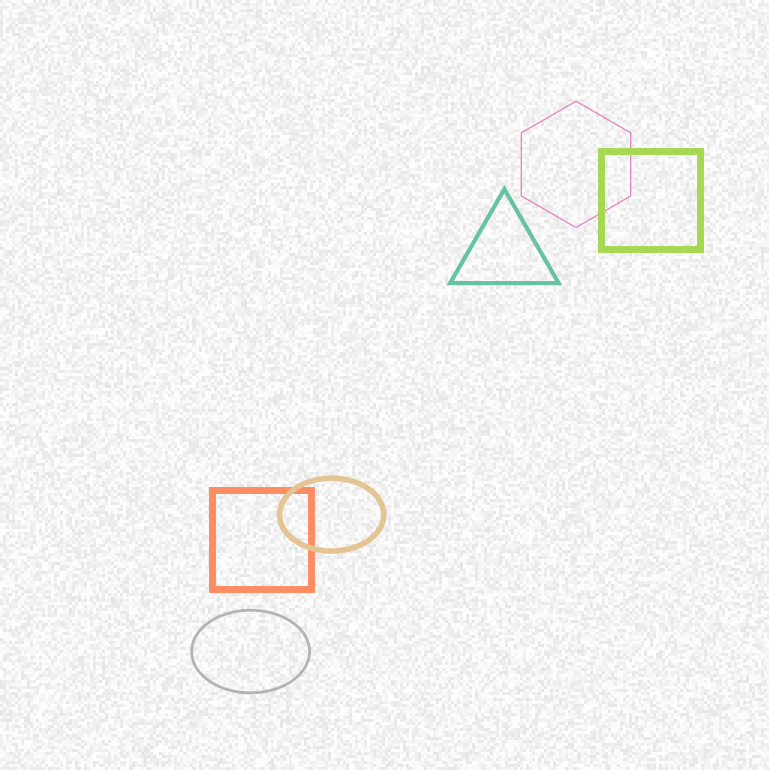[{"shape": "triangle", "thickness": 1.5, "radius": 0.41, "center": [0.655, 0.673]}, {"shape": "square", "thickness": 2.5, "radius": 0.32, "center": [0.34, 0.299]}, {"shape": "hexagon", "thickness": 0.5, "radius": 0.41, "center": [0.748, 0.787]}, {"shape": "square", "thickness": 2.5, "radius": 0.32, "center": [0.845, 0.741]}, {"shape": "oval", "thickness": 2, "radius": 0.34, "center": [0.431, 0.332]}, {"shape": "oval", "thickness": 1, "radius": 0.38, "center": [0.325, 0.154]}]